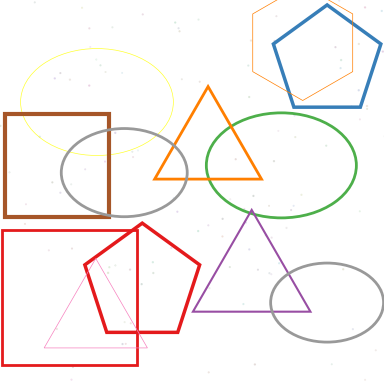[{"shape": "pentagon", "thickness": 2.5, "radius": 0.78, "center": [0.369, 0.264]}, {"shape": "square", "thickness": 2, "radius": 0.88, "center": [0.181, 0.227]}, {"shape": "pentagon", "thickness": 2.5, "radius": 0.73, "center": [0.85, 0.84]}, {"shape": "oval", "thickness": 2, "radius": 0.97, "center": [0.731, 0.57]}, {"shape": "triangle", "thickness": 1.5, "radius": 0.88, "center": [0.654, 0.279]}, {"shape": "triangle", "thickness": 2, "radius": 0.8, "center": [0.54, 0.615]}, {"shape": "hexagon", "thickness": 0.5, "radius": 0.75, "center": [0.786, 0.889]}, {"shape": "oval", "thickness": 0.5, "radius": 0.99, "center": [0.252, 0.735]}, {"shape": "square", "thickness": 3, "radius": 0.67, "center": [0.147, 0.57]}, {"shape": "triangle", "thickness": 0.5, "radius": 0.77, "center": [0.249, 0.174]}, {"shape": "oval", "thickness": 2, "radius": 0.82, "center": [0.323, 0.552]}, {"shape": "oval", "thickness": 2, "radius": 0.73, "center": [0.85, 0.214]}]